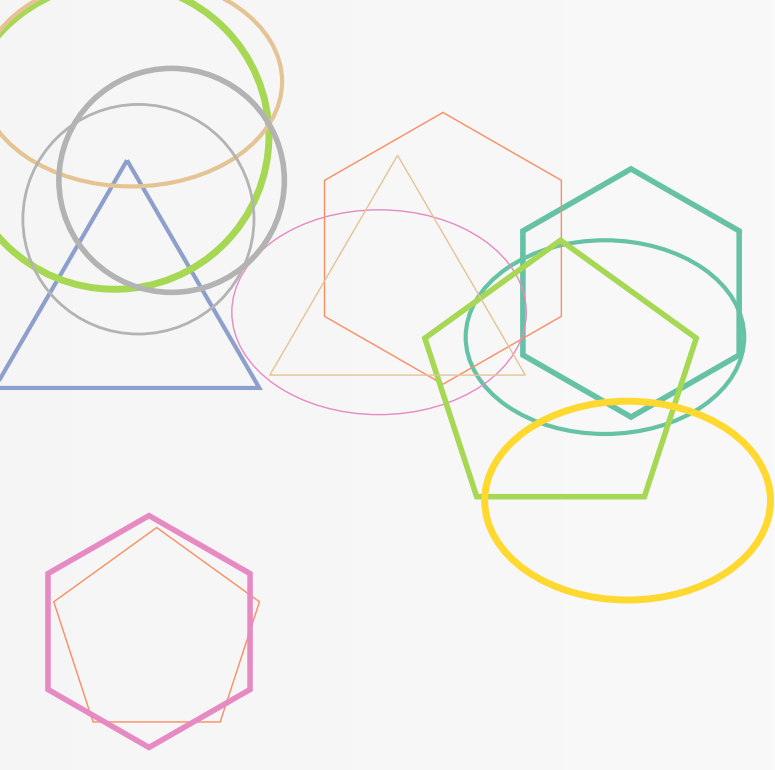[{"shape": "hexagon", "thickness": 2, "radius": 0.81, "center": [0.814, 0.62]}, {"shape": "oval", "thickness": 1.5, "radius": 0.9, "center": [0.781, 0.562]}, {"shape": "pentagon", "thickness": 0.5, "radius": 0.7, "center": [0.202, 0.175]}, {"shape": "hexagon", "thickness": 0.5, "radius": 0.88, "center": [0.572, 0.677]}, {"shape": "triangle", "thickness": 1.5, "radius": 0.99, "center": [0.164, 0.595]}, {"shape": "hexagon", "thickness": 2, "radius": 0.75, "center": [0.192, 0.18]}, {"shape": "oval", "thickness": 0.5, "radius": 0.95, "center": [0.489, 0.595]}, {"shape": "circle", "thickness": 2.5, "radius": 1.0, "center": [0.148, 0.823]}, {"shape": "pentagon", "thickness": 2, "radius": 0.92, "center": [0.723, 0.504]}, {"shape": "oval", "thickness": 2.5, "radius": 0.92, "center": [0.81, 0.35]}, {"shape": "oval", "thickness": 1.5, "radius": 0.97, "center": [0.169, 0.894]}, {"shape": "triangle", "thickness": 0.5, "radius": 0.95, "center": [0.513, 0.608]}, {"shape": "circle", "thickness": 2, "radius": 0.73, "center": [0.221, 0.766]}, {"shape": "circle", "thickness": 1, "radius": 0.75, "center": [0.179, 0.715]}]